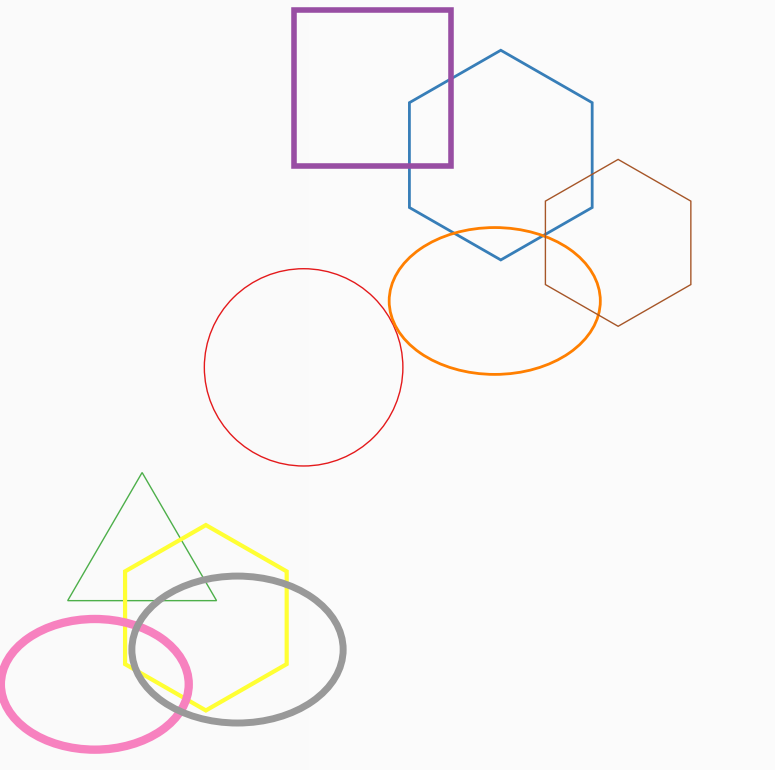[{"shape": "circle", "thickness": 0.5, "radius": 0.64, "center": [0.392, 0.523]}, {"shape": "hexagon", "thickness": 1, "radius": 0.68, "center": [0.646, 0.799]}, {"shape": "triangle", "thickness": 0.5, "radius": 0.55, "center": [0.183, 0.275]}, {"shape": "square", "thickness": 2, "radius": 0.51, "center": [0.481, 0.885]}, {"shape": "oval", "thickness": 1, "radius": 0.68, "center": [0.638, 0.609]}, {"shape": "hexagon", "thickness": 1.5, "radius": 0.6, "center": [0.266, 0.198]}, {"shape": "hexagon", "thickness": 0.5, "radius": 0.54, "center": [0.798, 0.685]}, {"shape": "oval", "thickness": 3, "radius": 0.61, "center": [0.122, 0.111]}, {"shape": "oval", "thickness": 2.5, "radius": 0.68, "center": [0.306, 0.156]}]